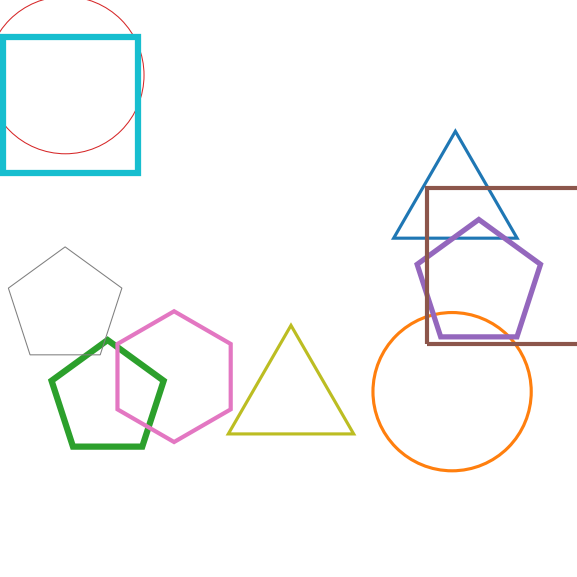[{"shape": "triangle", "thickness": 1.5, "radius": 0.62, "center": [0.789, 0.648]}, {"shape": "circle", "thickness": 1.5, "radius": 0.69, "center": [0.783, 0.321]}, {"shape": "pentagon", "thickness": 3, "radius": 0.51, "center": [0.186, 0.308]}, {"shape": "circle", "thickness": 0.5, "radius": 0.68, "center": [0.113, 0.869]}, {"shape": "pentagon", "thickness": 2.5, "radius": 0.56, "center": [0.829, 0.507]}, {"shape": "square", "thickness": 2, "radius": 0.67, "center": [0.873, 0.539]}, {"shape": "hexagon", "thickness": 2, "radius": 0.57, "center": [0.301, 0.347]}, {"shape": "pentagon", "thickness": 0.5, "radius": 0.52, "center": [0.113, 0.468]}, {"shape": "triangle", "thickness": 1.5, "radius": 0.63, "center": [0.504, 0.31]}, {"shape": "square", "thickness": 3, "radius": 0.59, "center": [0.122, 0.818]}]